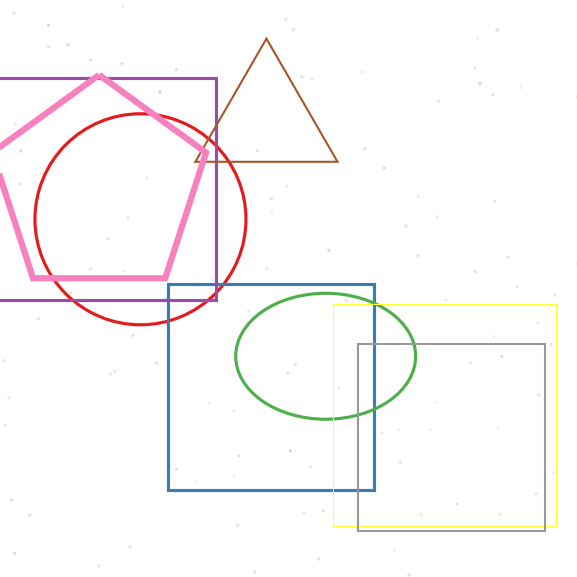[{"shape": "circle", "thickness": 1.5, "radius": 0.91, "center": [0.243, 0.619]}, {"shape": "square", "thickness": 1.5, "radius": 0.89, "center": [0.469, 0.328]}, {"shape": "oval", "thickness": 1.5, "radius": 0.78, "center": [0.564, 0.382]}, {"shape": "square", "thickness": 1.5, "radius": 0.96, "center": [0.182, 0.672]}, {"shape": "square", "thickness": 0.5, "radius": 0.96, "center": [0.769, 0.28]}, {"shape": "triangle", "thickness": 1, "radius": 0.71, "center": [0.461, 0.79]}, {"shape": "pentagon", "thickness": 3, "radius": 0.97, "center": [0.172, 0.675]}, {"shape": "square", "thickness": 1, "radius": 0.81, "center": [0.782, 0.242]}]